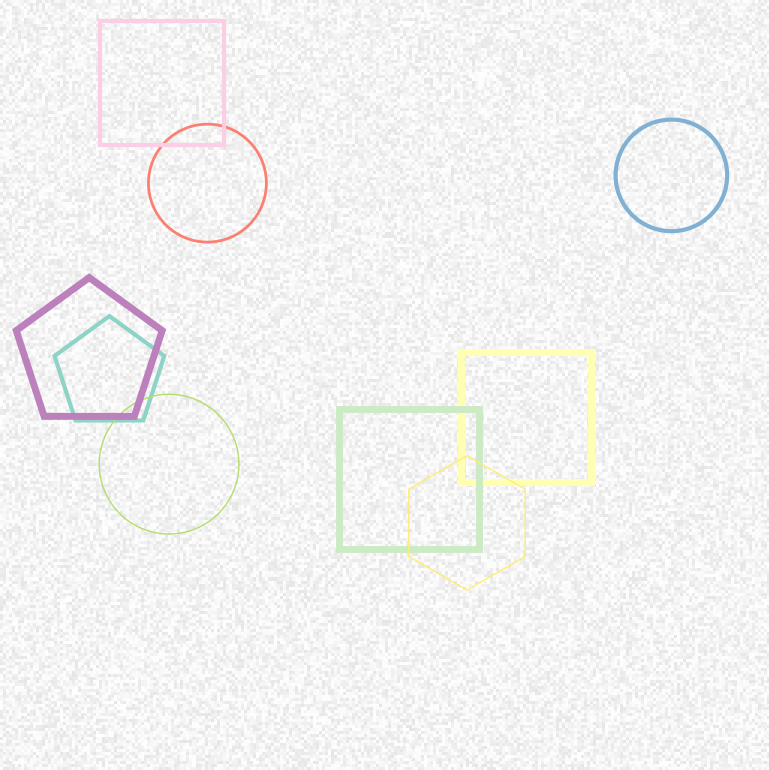[{"shape": "pentagon", "thickness": 1.5, "radius": 0.37, "center": [0.142, 0.515]}, {"shape": "square", "thickness": 2.5, "radius": 0.42, "center": [0.683, 0.459]}, {"shape": "circle", "thickness": 1, "radius": 0.38, "center": [0.269, 0.762]}, {"shape": "circle", "thickness": 1.5, "radius": 0.36, "center": [0.872, 0.772]}, {"shape": "circle", "thickness": 0.5, "radius": 0.45, "center": [0.22, 0.397]}, {"shape": "square", "thickness": 1.5, "radius": 0.4, "center": [0.211, 0.892]}, {"shape": "pentagon", "thickness": 2.5, "radius": 0.5, "center": [0.116, 0.54]}, {"shape": "square", "thickness": 2.5, "radius": 0.46, "center": [0.531, 0.378]}, {"shape": "hexagon", "thickness": 0.5, "radius": 0.44, "center": [0.607, 0.321]}]